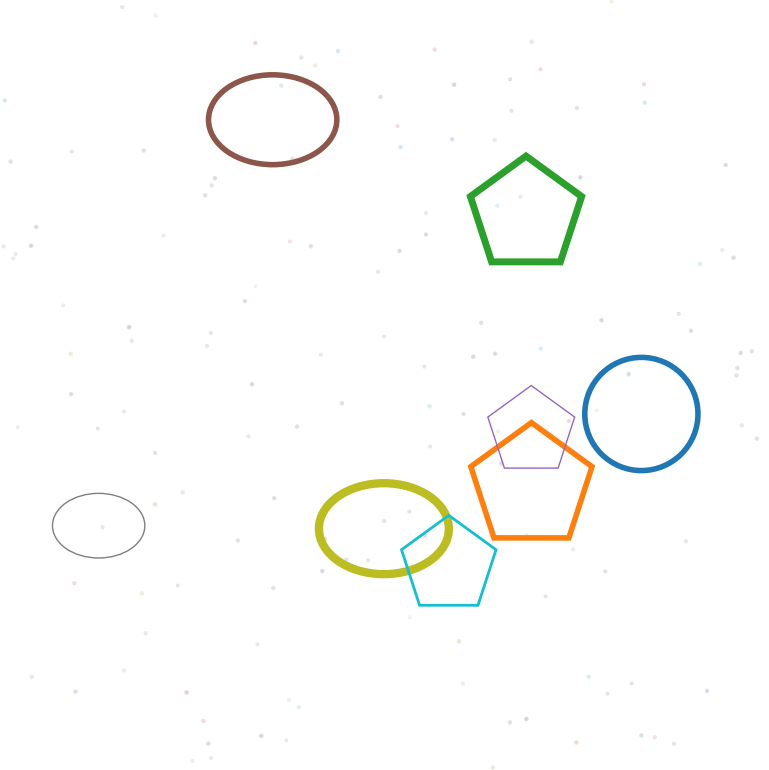[{"shape": "circle", "thickness": 2, "radius": 0.37, "center": [0.833, 0.462]}, {"shape": "pentagon", "thickness": 2, "radius": 0.41, "center": [0.69, 0.368]}, {"shape": "pentagon", "thickness": 2.5, "radius": 0.38, "center": [0.683, 0.721]}, {"shape": "pentagon", "thickness": 0.5, "radius": 0.3, "center": [0.69, 0.44]}, {"shape": "oval", "thickness": 2, "radius": 0.42, "center": [0.354, 0.845]}, {"shape": "oval", "thickness": 0.5, "radius": 0.3, "center": [0.128, 0.317]}, {"shape": "oval", "thickness": 3, "radius": 0.42, "center": [0.499, 0.313]}, {"shape": "pentagon", "thickness": 1, "radius": 0.32, "center": [0.583, 0.266]}]